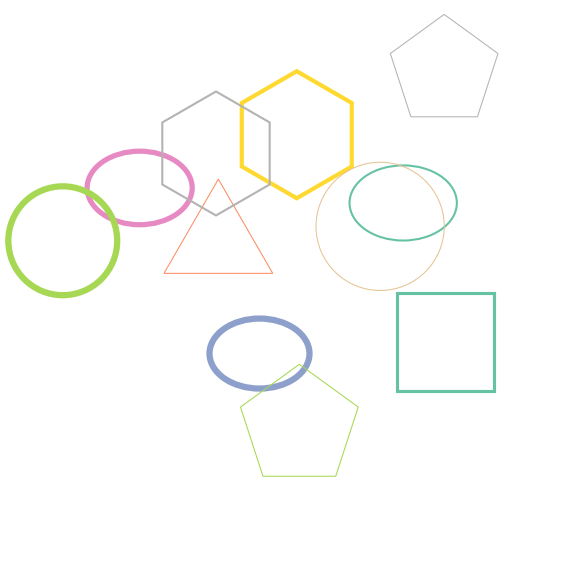[{"shape": "oval", "thickness": 1, "radius": 0.46, "center": [0.698, 0.648]}, {"shape": "square", "thickness": 1.5, "radius": 0.42, "center": [0.772, 0.407]}, {"shape": "triangle", "thickness": 0.5, "radius": 0.54, "center": [0.378, 0.58]}, {"shape": "oval", "thickness": 3, "radius": 0.43, "center": [0.449, 0.387]}, {"shape": "oval", "thickness": 2.5, "radius": 0.45, "center": [0.242, 0.674]}, {"shape": "circle", "thickness": 3, "radius": 0.47, "center": [0.109, 0.582]}, {"shape": "pentagon", "thickness": 0.5, "radius": 0.54, "center": [0.518, 0.261]}, {"shape": "hexagon", "thickness": 2, "radius": 0.55, "center": [0.514, 0.766]}, {"shape": "circle", "thickness": 0.5, "radius": 0.56, "center": [0.658, 0.607]}, {"shape": "pentagon", "thickness": 0.5, "radius": 0.49, "center": [0.769, 0.876]}, {"shape": "hexagon", "thickness": 1, "radius": 0.54, "center": [0.374, 0.733]}]